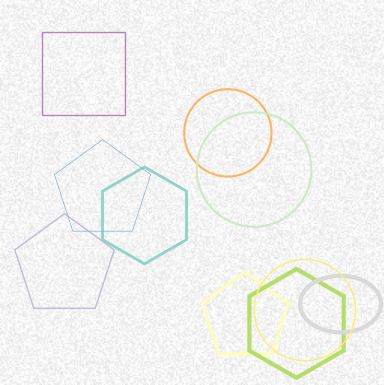[{"shape": "hexagon", "thickness": 2, "radius": 0.63, "center": [0.375, 0.44]}, {"shape": "pentagon", "thickness": 2, "radius": 0.59, "center": [0.637, 0.176]}, {"shape": "pentagon", "thickness": 1, "radius": 0.68, "center": [0.168, 0.309]}, {"shape": "pentagon", "thickness": 0.5, "radius": 0.66, "center": [0.266, 0.506]}, {"shape": "circle", "thickness": 1.5, "radius": 0.57, "center": [0.592, 0.655]}, {"shape": "hexagon", "thickness": 3, "radius": 0.71, "center": [0.77, 0.16]}, {"shape": "oval", "thickness": 3, "radius": 0.53, "center": [0.884, 0.21]}, {"shape": "square", "thickness": 1, "radius": 0.54, "center": [0.217, 0.809]}, {"shape": "circle", "thickness": 1.5, "radius": 0.74, "center": [0.66, 0.56]}, {"shape": "circle", "thickness": 1, "radius": 0.66, "center": [0.792, 0.195]}]